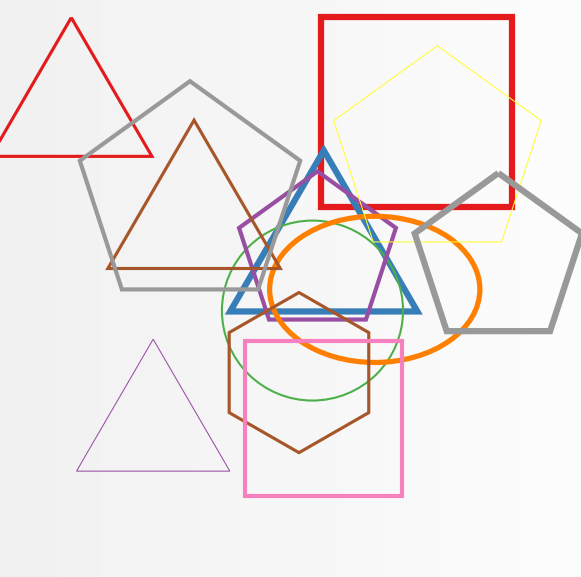[{"shape": "triangle", "thickness": 1.5, "radius": 0.8, "center": [0.123, 0.808]}, {"shape": "square", "thickness": 3, "radius": 0.82, "center": [0.716, 0.805]}, {"shape": "triangle", "thickness": 3, "radius": 0.93, "center": [0.557, 0.553]}, {"shape": "circle", "thickness": 1, "radius": 0.78, "center": [0.538, 0.461]}, {"shape": "triangle", "thickness": 0.5, "radius": 0.76, "center": [0.264, 0.259]}, {"shape": "pentagon", "thickness": 2, "radius": 0.71, "center": [0.546, 0.561]}, {"shape": "oval", "thickness": 2.5, "radius": 0.9, "center": [0.645, 0.498]}, {"shape": "pentagon", "thickness": 0.5, "radius": 0.94, "center": [0.753, 0.732]}, {"shape": "hexagon", "thickness": 1.5, "radius": 0.69, "center": [0.514, 0.354]}, {"shape": "triangle", "thickness": 1.5, "radius": 0.86, "center": [0.334, 0.62]}, {"shape": "square", "thickness": 2, "radius": 0.67, "center": [0.557, 0.274]}, {"shape": "pentagon", "thickness": 2, "radius": 1.0, "center": [0.327, 0.659]}, {"shape": "pentagon", "thickness": 3, "radius": 0.76, "center": [0.857, 0.548]}]